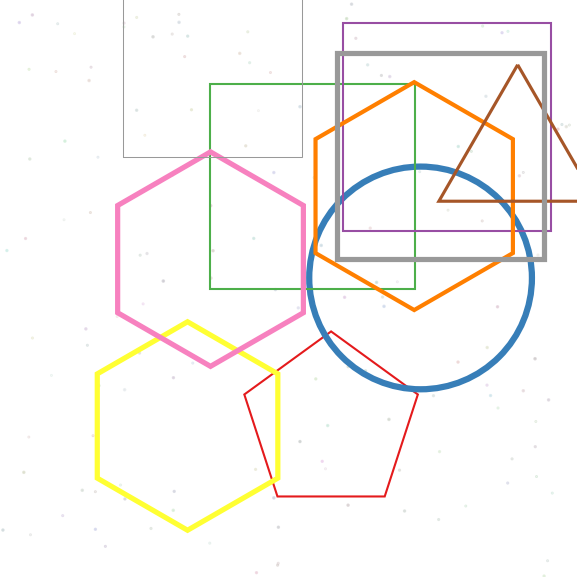[{"shape": "pentagon", "thickness": 1, "radius": 0.79, "center": [0.573, 0.267]}, {"shape": "circle", "thickness": 3, "radius": 0.96, "center": [0.728, 0.518]}, {"shape": "square", "thickness": 1, "radius": 0.89, "center": [0.54, 0.677]}, {"shape": "square", "thickness": 1, "radius": 0.9, "center": [0.774, 0.779]}, {"shape": "hexagon", "thickness": 2, "radius": 0.99, "center": [0.717, 0.66]}, {"shape": "hexagon", "thickness": 2.5, "radius": 0.9, "center": [0.325, 0.261]}, {"shape": "triangle", "thickness": 1.5, "radius": 0.79, "center": [0.896, 0.729]}, {"shape": "hexagon", "thickness": 2.5, "radius": 0.93, "center": [0.365, 0.55]}, {"shape": "square", "thickness": 0.5, "radius": 0.77, "center": [0.368, 0.882]}, {"shape": "square", "thickness": 2.5, "radius": 0.89, "center": [0.762, 0.729]}]